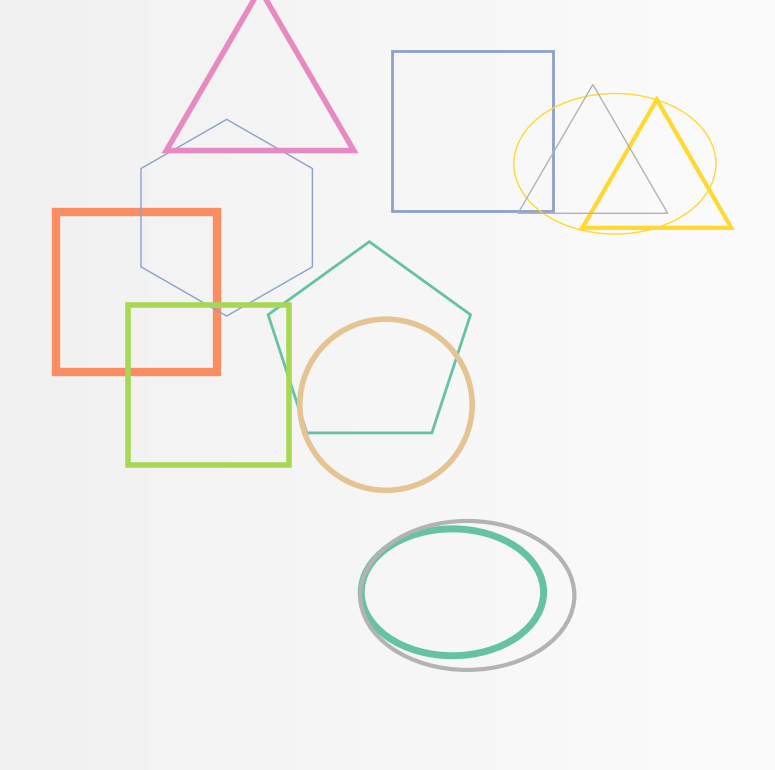[{"shape": "pentagon", "thickness": 1, "radius": 0.69, "center": [0.477, 0.549]}, {"shape": "oval", "thickness": 2.5, "radius": 0.59, "center": [0.584, 0.231]}, {"shape": "square", "thickness": 3, "radius": 0.52, "center": [0.177, 0.621]}, {"shape": "square", "thickness": 1, "radius": 0.52, "center": [0.609, 0.83]}, {"shape": "hexagon", "thickness": 0.5, "radius": 0.64, "center": [0.293, 0.717]}, {"shape": "triangle", "thickness": 2, "radius": 0.7, "center": [0.336, 0.874]}, {"shape": "square", "thickness": 2, "radius": 0.52, "center": [0.269, 0.5]}, {"shape": "oval", "thickness": 0.5, "radius": 0.65, "center": [0.793, 0.787]}, {"shape": "triangle", "thickness": 1.5, "radius": 0.55, "center": [0.848, 0.76]}, {"shape": "circle", "thickness": 2, "radius": 0.56, "center": [0.498, 0.474]}, {"shape": "triangle", "thickness": 0.5, "radius": 0.56, "center": [0.765, 0.779]}, {"shape": "oval", "thickness": 1.5, "radius": 0.69, "center": [0.603, 0.227]}]